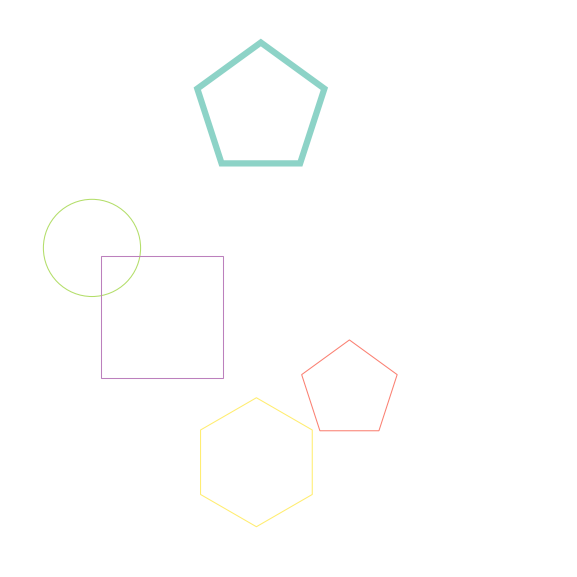[{"shape": "pentagon", "thickness": 3, "radius": 0.58, "center": [0.452, 0.81]}, {"shape": "pentagon", "thickness": 0.5, "radius": 0.43, "center": [0.605, 0.324]}, {"shape": "circle", "thickness": 0.5, "radius": 0.42, "center": [0.159, 0.57]}, {"shape": "square", "thickness": 0.5, "radius": 0.53, "center": [0.28, 0.451]}, {"shape": "hexagon", "thickness": 0.5, "radius": 0.56, "center": [0.444, 0.199]}]